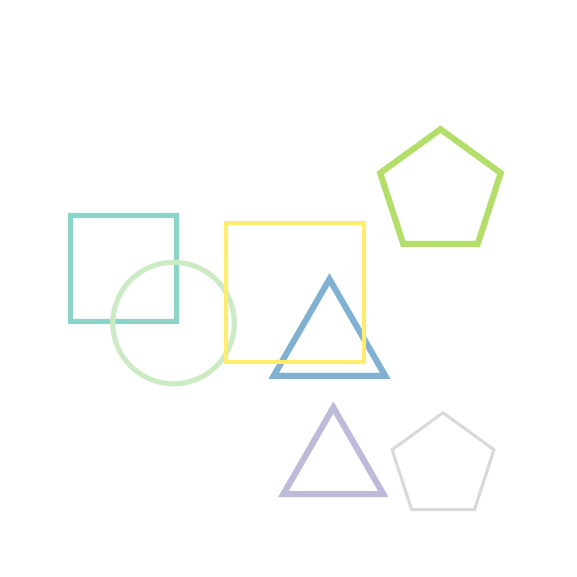[{"shape": "square", "thickness": 2.5, "radius": 0.46, "center": [0.213, 0.535]}, {"shape": "triangle", "thickness": 3, "radius": 0.5, "center": [0.577, 0.194]}, {"shape": "triangle", "thickness": 3, "radius": 0.56, "center": [0.571, 0.404]}, {"shape": "pentagon", "thickness": 3, "radius": 0.55, "center": [0.763, 0.666]}, {"shape": "pentagon", "thickness": 1.5, "radius": 0.46, "center": [0.767, 0.192]}, {"shape": "circle", "thickness": 2.5, "radius": 0.53, "center": [0.301, 0.44]}, {"shape": "square", "thickness": 2, "radius": 0.6, "center": [0.511, 0.493]}]